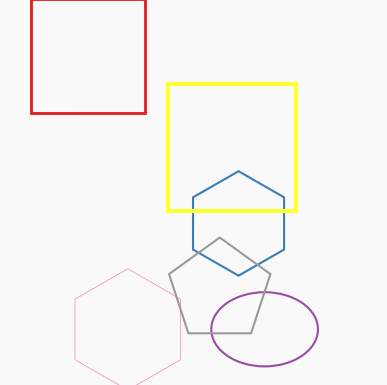[{"shape": "square", "thickness": 2, "radius": 0.74, "center": [0.226, 0.855]}, {"shape": "hexagon", "thickness": 1.5, "radius": 0.68, "center": [0.616, 0.42]}, {"shape": "oval", "thickness": 1.5, "radius": 0.69, "center": [0.683, 0.145]}, {"shape": "square", "thickness": 3, "radius": 0.83, "center": [0.598, 0.617]}, {"shape": "hexagon", "thickness": 0.5, "radius": 0.79, "center": [0.33, 0.144]}, {"shape": "pentagon", "thickness": 1.5, "radius": 0.69, "center": [0.567, 0.246]}]